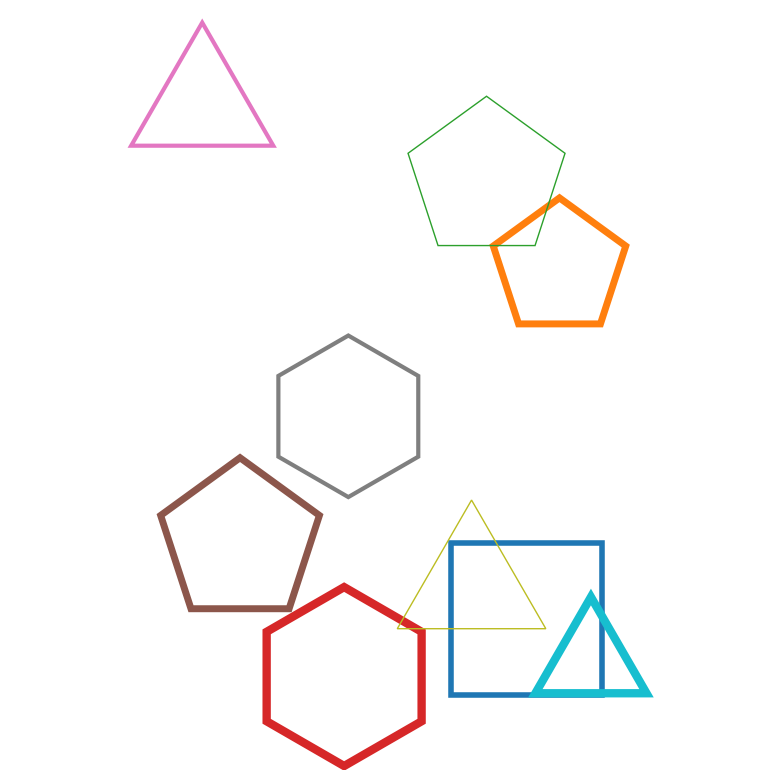[{"shape": "square", "thickness": 2, "radius": 0.49, "center": [0.684, 0.196]}, {"shape": "pentagon", "thickness": 2.5, "radius": 0.45, "center": [0.727, 0.653]}, {"shape": "pentagon", "thickness": 0.5, "radius": 0.54, "center": [0.632, 0.768]}, {"shape": "hexagon", "thickness": 3, "radius": 0.58, "center": [0.447, 0.121]}, {"shape": "pentagon", "thickness": 2.5, "radius": 0.54, "center": [0.312, 0.297]}, {"shape": "triangle", "thickness": 1.5, "radius": 0.53, "center": [0.263, 0.864]}, {"shape": "hexagon", "thickness": 1.5, "radius": 0.52, "center": [0.452, 0.459]}, {"shape": "triangle", "thickness": 0.5, "radius": 0.56, "center": [0.612, 0.239]}, {"shape": "triangle", "thickness": 3, "radius": 0.42, "center": [0.767, 0.141]}]